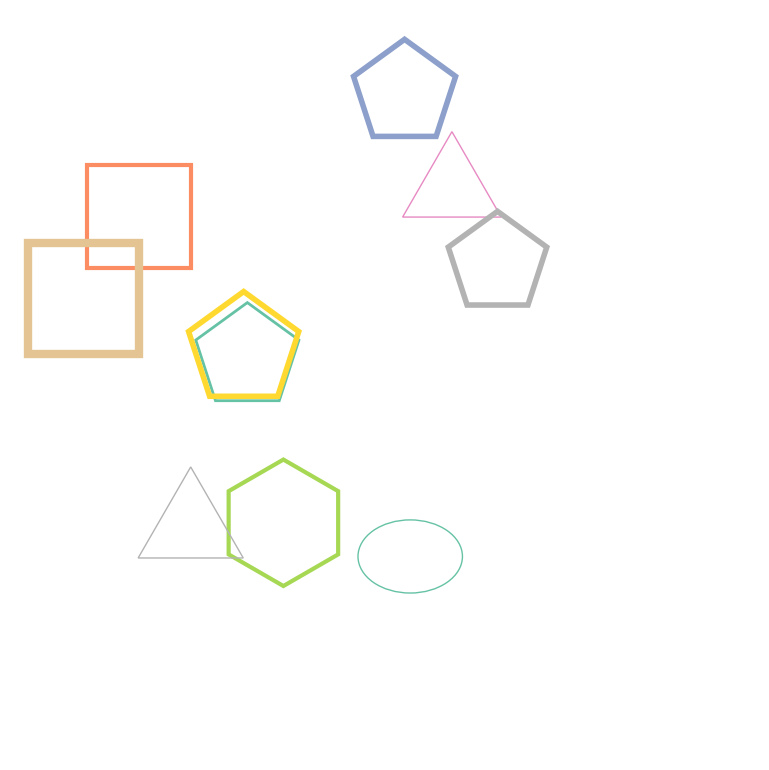[{"shape": "oval", "thickness": 0.5, "radius": 0.34, "center": [0.533, 0.277]}, {"shape": "pentagon", "thickness": 1, "radius": 0.35, "center": [0.321, 0.537]}, {"shape": "square", "thickness": 1.5, "radius": 0.34, "center": [0.18, 0.719]}, {"shape": "pentagon", "thickness": 2, "radius": 0.35, "center": [0.525, 0.879]}, {"shape": "triangle", "thickness": 0.5, "radius": 0.37, "center": [0.587, 0.755]}, {"shape": "hexagon", "thickness": 1.5, "radius": 0.41, "center": [0.368, 0.321]}, {"shape": "pentagon", "thickness": 2, "radius": 0.38, "center": [0.316, 0.546]}, {"shape": "square", "thickness": 3, "radius": 0.36, "center": [0.108, 0.613]}, {"shape": "pentagon", "thickness": 2, "radius": 0.34, "center": [0.646, 0.658]}, {"shape": "triangle", "thickness": 0.5, "radius": 0.39, "center": [0.248, 0.315]}]